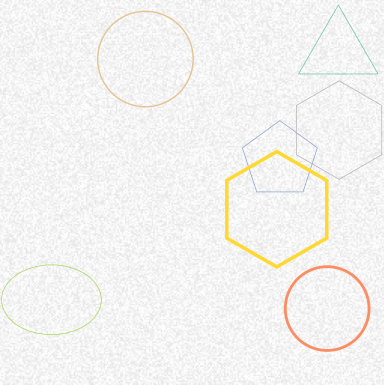[{"shape": "triangle", "thickness": 0.5, "radius": 0.6, "center": [0.879, 0.868]}, {"shape": "circle", "thickness": 2, "radius": 0.54, "center": [0.85, 0.199]}, {"shape": "pentagon", "thickness": 0.5, "radius": 0.51, "center": [0.727, 0.584]}, {"shape": "oval", "thickness": 0.5, "radius": 0.65, "center": [0.134, 0.221]}, {"shape": "hexagon", "thickness": 2.5, "radius": 0.75, "center": [0.719, 0.456]}, {"shape": "circle", "thickness": 1, "radius": 0.62, "center": [0.378, 0.847]}, {"shape": "hexagon", "thickness": 0.5, "radius": 0.64, "center": [0.881, 0.662]}]